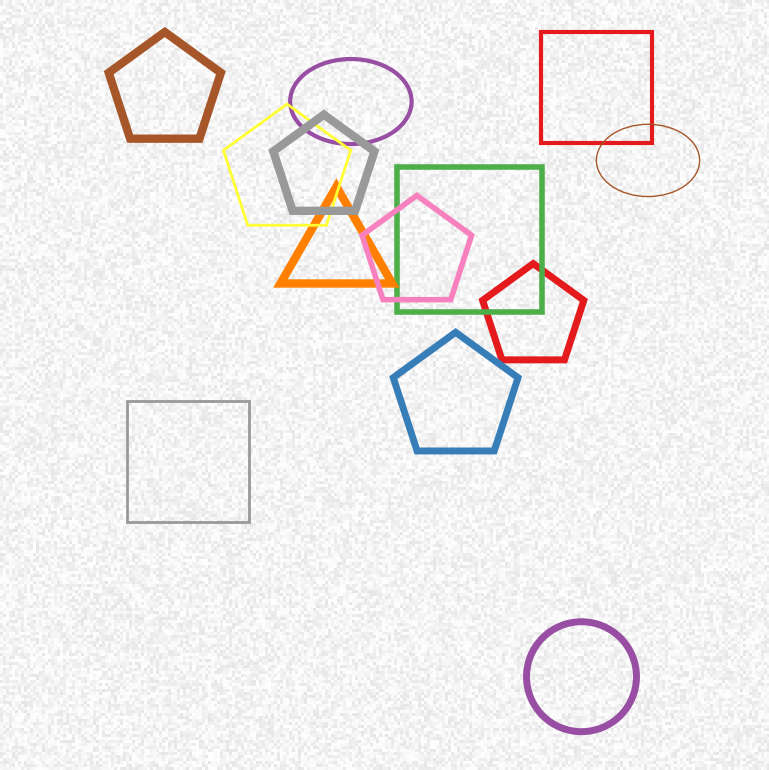[{"shape": "pentagon", "thickness": 2.5, "radius": 0.35, "center": [0.692, 0.589]}, {"shape": "square", "thickness": 1.5, "radius": 0.36, "center": [0.775, 0.886]}, {"shape": "pentagon", "thickness": 2.5, "radius": 0.43, "center": [0.592, 0.483]}, {"shape": "square", "thickness": 2, "radius": 0.47, "center": [0.61, 0.689]}, {"shape": "circle", "thickness": 2.5, "radius": 0.36, "center": [0.755, 0.121]}, {"shape": "oval", "thickness": 1.5, "radius": 0.39, "center": [0.456, 0.868]}, {"shape": "triangle", "thickness": 3, "radius": 0.42, "center": [0.437, 0.674]}, {"shape": "pentagon", "thickness": 1, "radius": 0.43, "center": [0.373, 0.778]}, {"shape": "pentagon", "thickness": 3, "radius": 0.38, "center": [0.214, 0.882]}, {"shape": "oval", "thickness": 0.5, "radius": 0.34, "center": [0.842, 0.792]}, {"shape": "pentagon", "thickness": 2, "radius": 0.37, "center": [0.541, 0.671]}, {"shape": "square", "thickness": 1, "radius": 0.39, "center": [0.244, 0.401]}, {"shape": "pentagon", "thickness": 3, "radius": 0.35, "center": [0.421, 0.782]}]